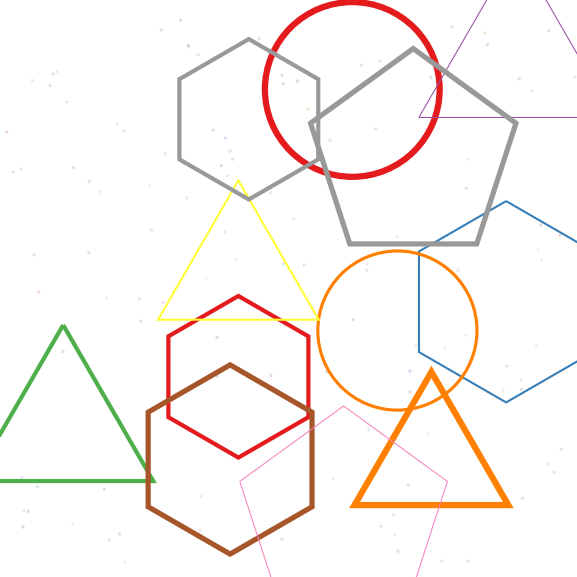[{"shape": "hexagon", "thickness": 2, "radius": 0.7, "center": [0.413, 0.347]}, {"shape": "circle", "thickness": 3, "radius": 0.76, "center": [0.61, 0.844]}, {"shape": "hexagon", "thickness": 1, "radius": 0.87, "center": [0.876, 0.477]}, {"shape": "triangle", "thickness": 2, "radius": 0.9, "center": [0.109, 0.256]}, {"shape": "triangle", "thickness": 0.5, "radius": 0.97, "center": [0.894, 0.893]}, {"shape": "circle", "thickness": 1.5, "radius": 0.69, "center": [0.688, 0.427]}, {"shape": "triangle", "thickness": 3, "radius": 0.77, "center": [0.747, 0.201]}, {"shape": "triangle", "thickness": 1, "radius": 0.8, "center": [0.413, 0.526]}, {"shape": "hexagon", "thickness": 2.5, "radius": 0.82, "center": [0.398, 0.204]}, {"shape": "pentagon", "thickness": 0.5, "radius": 0.95, "center": [0.595, 0.107]}, {"shape": "pentagon", "thickness": 2.5, "radius": 0.93, "center": [0.716, 0.728]}, {"shape": "hexagon", "thickness": 2, "radius": 0.69, "center": [0.431, 0.793]}]